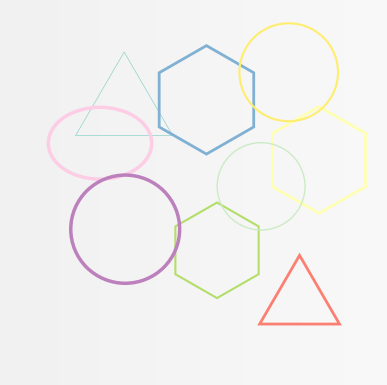[{"shape": "triangle", "thickness": 0.5, "radius": 0.72, "center": [0.32, 0.72]}, {"shape": "hexagon", "thickness": 2, "radius": 0.69, "center": [0.823, 0.585]}, {"shape": "triangle", "thickness": 2, "radius": 0.59, "center": [0.773, 0.218]}, {"shape": "hexagon", "thickness": 2, "radius": 0.7, "center": [0.533, 0.741]}, {"shape": "hexagon", "thickness": 1.5, "radius": 0.62, "center": [0.56, 0.35]}, {"shape": "oval", "thickness": 2.5, "radius": 0.67, "center": [0.258, 0.628]}, {"shape": "circle", "thickness": 2.5, "radius": 0.7, "center": [0.323, 0.405]}, {"shape": "circle", "thickness": 1, "radius": 0.57, "center": [0.674, 0.516]}, {"shape": "circle", "thickness": 1.5, "radius": 0.64, "center": [0.745, 0.812]}]